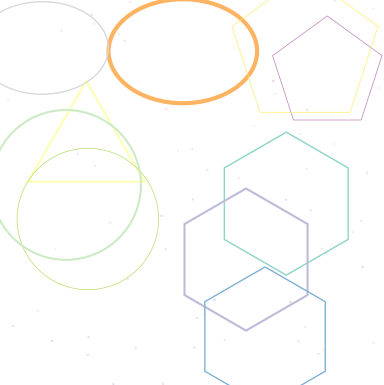[{"shape": "hexagon", "thickness": 1, "radius": 0.93, "center": [0.744, 0.471]}, {"shape": "triangle", "thickness": 1.5, "radius": 0.87, "center": [0.224, 0.615]}, {"shape": "hexagon", "thickness": 1.5, "radius": 0.92, "center": [0.639, 0.326]}, {"shape": "hexagon", "thickness": 1, "radius": 0.9, "center": [0.688, 0.126]}, {"shape": "oval", "thickness": 3, "radius": 0.96, "center": [0.475, 0.867]}, {"shape": "circle", "thickness": 0.5, "radius": 0.92, "center": [0.228, 0.431]}, {"shape": "oval", "thickness": 1, "radius": 0.86, "center": [0.11, 0.875]}, {"shape": "pentagon", "thickness": 0.5, "radius": 0.75, "center": [0.85, 0.809]}, {"shape": "circle", "thickness": 1.5, "radius": 0.97, "center": [0.171, 0.52]}, {"shape": "pentagon", "thickness": 0.5, "radius": 1.0, "center": [0.792, 0.87]}]